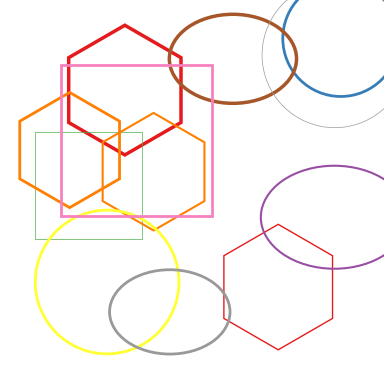[{"shape": "hexagon", "thickness": 1, "radius": 0.81, "center": [0.723, 0.254]}, {"shape": "hexagon", "thickness": 2.5, "radius": 0.84, "center": [0.324, 0.766]}, {"shape": "circle", "thickness": 2, "radius": 0.75, "center": [0.885, 0.9]}, {"shape": "square", "thickness": 0.5, "radius": 0.7, "center": [0.23, 0.519]}, {"shape": "oval", "thickness": 1.5, "radius": 0.96, "center": [0.869, 0.436]}, {"shape": "hexagon", "thickness": 1.5, "radius": 0.76, "center": [0.399, 0.554]}, {"shape": "hexagon", "thickness": 2, "radius": 0.75, "center": [0.181, 0.61]}, {"shape": "circle", "thickness": 2, "radius": 0.93, "center": [0.278, 0.268]}, {"shape": "oval", "thickness": 2.5, "radius": 0.83, "center": [0.605, 0.847]}, {"shape": "square", "thickness": 2, "radius": 0.98, "center": [0.354, 0.635]}, {"shape": "oval", "thickness": 2, "radius": 0.78, "center": [0.441, 0.19]}, {"shape": "circle", "thickness": 0.5, "radius": 0.95, "center": [0.87, 0.857]}]